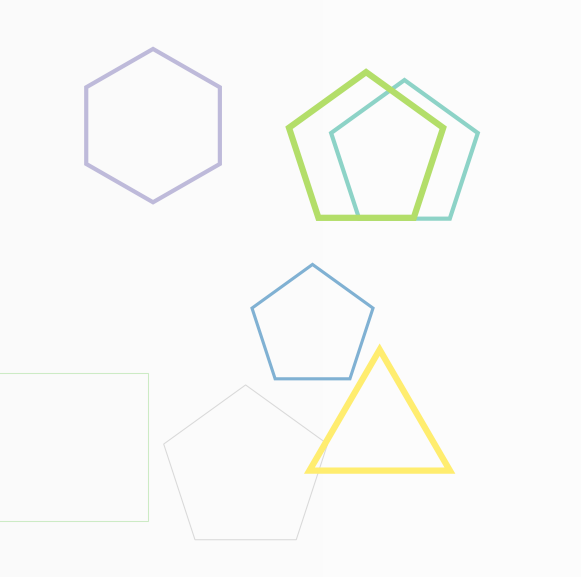[{"shape": "pentagon", "thickness": 2, "radius": 0.66, "center": [0.696, 0.728]}, {"shape": "hexagon", "thickness": 2, "radius": 0.66, "center": [0.263, 0.782]}, {"shape": "pentagon", "thickness": 1.5, "radius": 0.55, "center": [0.538, 0.432]}, {"shape": "pentagon", "thickness": 3, "radius": 0.7, "center": [0.63, 0.735]}, {"shape": "pentagon", "thickness": 0.5, "radius": 0.74, "center": [0.423, 0.184]}, {"shape": "square", "thickness": 0.5, "radius": 0.64, "center": [0.126, 0.226]}, {"shape": "triangle", "thickness": 3, "radius": 0.7, "center": [0.653, 0.254]}]